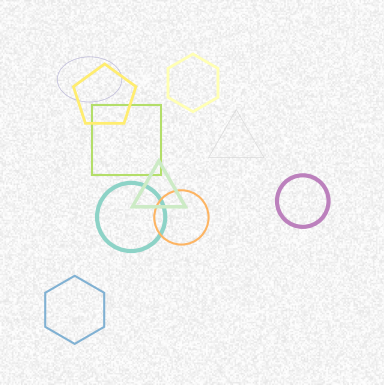[{"shape": "circle", "thickness": 3, "radius": 0.44, "center": [0.341, 0.436]}, {"shape": "hexagon", "thickness": 2, "radius": 0.37, "center": [0.501, 0.785]}, {"shape": "oval", "thickness": 0.5, "radius": 0.42, "center": [0.233, 0.794]}, {"shape": "hexagon", "thickness": 1.5, "radius": 0.44, "center": [0.194, 0.195]}, {"shape": "circle", "thickness": 1.5, "radius": 0.35, "center": [0.471, 0.435]}, {"shape": "square", "thickness": 1.5, "radius": 0.45, "center": [0.329, 0.636]}, {"shape": "triangle", "thickness": 0.5, "radius": 0.42, "center": [0.614, 0.632]}, {"shape": "circle", "thickness": 3, "radius": 0.33, "center": [0.786, 0.478]}, {"shape": "triangle", "thickness": 2.5, "radius": 0.4, "center": [0.413, 0.503]}, {"shape": "pentagon", "thickness": 2, "radius": 0.43, "center": [0.272, 0.749]}]